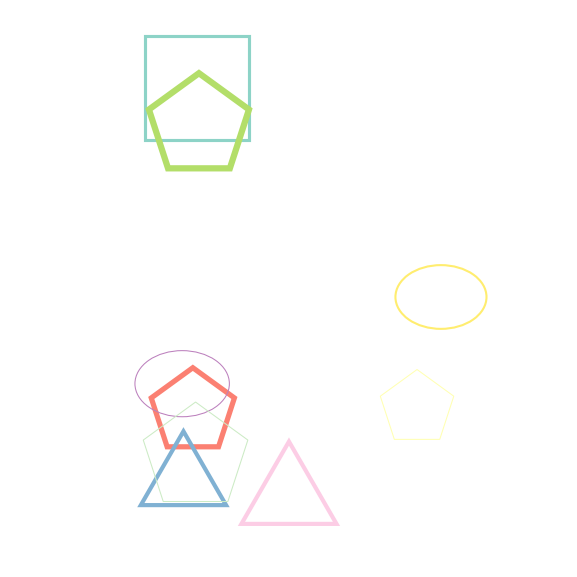[{"shape": "square", "thickness": 1.5, "radius": 0.45, "center": [0.341, 0.847]}, {"shape": "pentagon", "thickness": 0.5, "radius": 0.33, "center": [0.722, 0.292]}, {"shape": "pentagon", "thickness": 2.5, "radius": 0.38, "center": [0.334, 0.287]}, {"shape": "triangle", "thickness": 2, "radius": 0.43, "center": [0.318, 0.167]}, {"shape": "pentagon", "thickness": 3, "radius": 0.46, "center": [0.344, 0.781]}, {"shape": "triangle", "thickness": 2, "radius": 0.48, "center": [0.5, 0.139]}, {"shape": "oval", "thickness": 0.5, "radius": 0.41, "center": [0.315, 0.335]}, {"shape": "pentagon", "thickness": 0.5, "radius": 0.48, "center": [0.339, 0.208]}, {"shape": "oval", "thickness": 1, "radius": 0.39, "center": [0.764, 0.485]}]